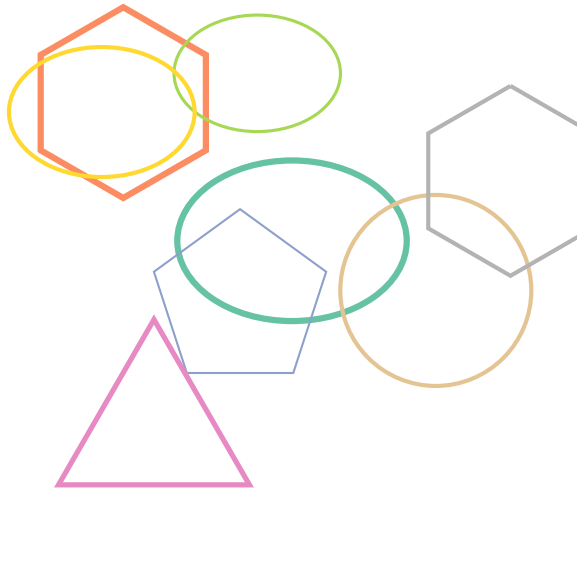[{"shape": "oval", "thickness": 3, "radius": 0.99, "center": [0.506, 0.582]}, {"shape": "hexagon", "thickness": 3, "radius": 0.83, "center": [0.213, 0.821]}, {"shape": "pentagon", "thickness": 1, "radius": 0.78, "center": [0.416, 0.48]}, {"shape": "triangle", "thickness": 2.5, "radius": 0.95, "center": [0.267, 0.255]}, {"shape": "oval", "thickness": 1.5, "radius": 0.72, "center": [0.445, 0.872]}, {"shape": "oval", "thickness": 2, "radius": 0.8, "center": [0.176, 0.805]}, {"shape": "circle", "thickness": 2, "radius": 0.83, "center": [0.755, 0.496]}, {"shape": "hexagon", "thickness": 2, "radius": 0.82, "center": [0.884, 0.686]}]